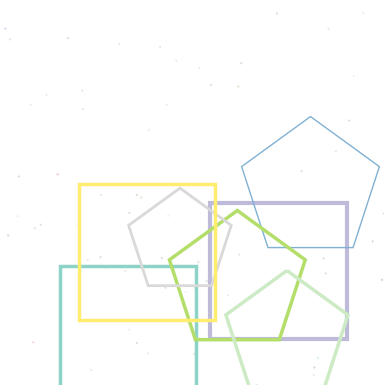[{"shape": "square", "thickness": 2.5, "radius": 0.89, "center": [0.332, 0.133]}, {"shape": "square", "thickness": 3, "radius": 0.88, "center": [0.724, 0.297]}, {"shape": "pentagon", "thickness": 1, "radius": 0.94, "center": [0.807, 0.509]}, {"shape": "pentagon", "thickness": 2.5, "radius": 0.93, "center": [0.616, 0.268]}, {"shape": "pentagon", "thickness": 2, "radius": 0.7, "center": [0.467, 0.371]}, {"shape": "pentagon", "thickness": 2.5, "radius": 0.83, "center": [0.745, 0.131]}, {"shape": "square", "thickness": 2.5, "radius": 0.89, "center": [0.382, 0.346]}]